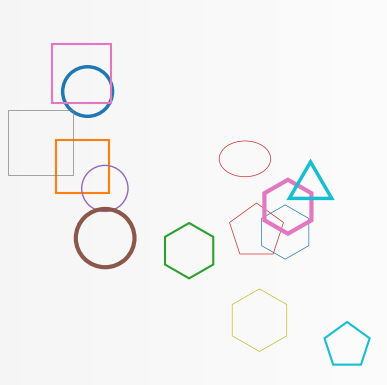[{"shape": "circle", "thickness": 2.5, "radius": 0.32, "center": [0.226, 0.762]}, {"shape": "hexagon", "thickness": 0.5, "radius": 0.35, "center": [0.736, 0.397]}, {"shape": "square", "thickness": 1.5, "radius": 0.34, "center": [0.212, 0.568]}, {"shape": "hexagon", "thickness": 1.5, "radius": 0.36, "center": [0.488, 0.349]}, {"shape": "pentagon", "thickness": 0.5, "radius": 0.37, "center": [0.662, 0.399]}, {"shape": "oval", "thickness": 0.5, "radius": 0.33, "center": [0.632, 0.587]}, {"shape": "circle", "thickness": 1, "radius": 0.3, "center": [0.271, 0.511]}, {"shape": "circle", "thickness": 3, "radius": 0.38, "center": [0.271, 0.382]}, {"shape": "square", "thickness": 1.5, "radius": 0.38, "center": [0.211, 0.81]}, {"shape": "hexagon", "thickness": 3, "radius": 0.35, "center": [0.743, 0.463]}, {"shape": "square", "thickness": 0.5, "radius": 0.42, "center": [0.105, 0.63]}, {"shape": "hexagon", "thickness": 0.5, "radius": 0.41, "center": [0.67, 0.168]}, {"shape": "triangle", "thickness": 2.5, "radius": 0.32, "center": [0.801, 0.516]}, {"shape": "pentagon", "thickness": 1.5, "radius": 0.31, "center": [0.896, 0.102]}]